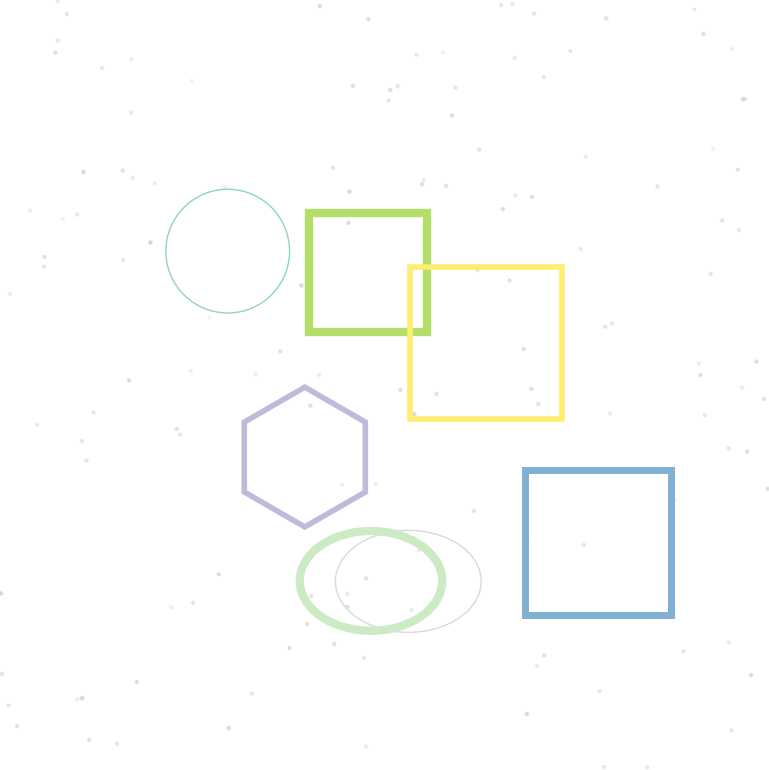[{"shape": "circle", "thickness": 0.5, "radius": 0.4, "center": [0.296, 0.674]}, {"shape": "hexagon", "thickness": 2, "radius": 0.45, "center": [0.396, 0.406]}, {"shape": "square", "thickness": 2.5, "radius": 0.47, "center": [0.776, 0.295]}, {"shape": "square", "thickness": 3, "radius": 0.38, "center": [0.478, 0.646]}, {"shape": "oval", "thickness": 0.5, "radius": 0.47, "center": [0.53, 0.245]}, {"shape": "oval", "thickness": 3, "radius": 0.46, "center": [0.482, 0.246]}, {"shape": "square", "thickness": 2, "radius": 0.49, "center": [0.631, 0.555]}]